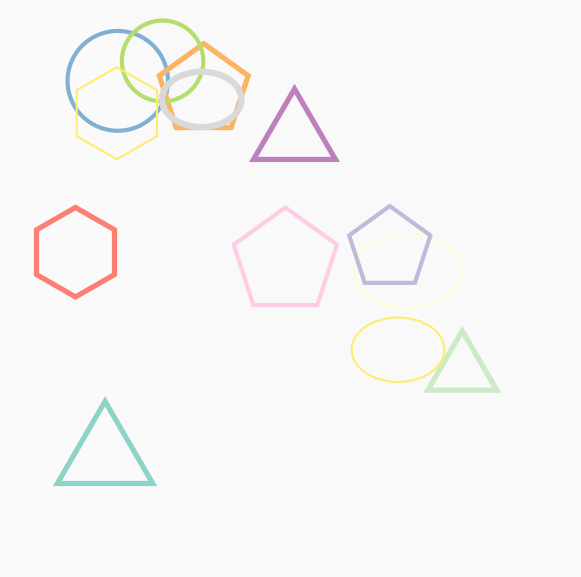[{"shape": "triangle", "thickness": 2.5, "radius": 0.47, "center": [0.181, 0.209]}, {"shape": "oval", "thickness": 0.5, "radius": 0.46, "center": [0.701, 0.53]}, {"shape": "pentagon", "thickness": 2, "radius": 0.37, "center": [0.671, 0.569]}, {"shape": "hexagon", "thickness": 2.5, "radius": 0.39, "center": [0.13, 0.562]}, {"shape": "circle", "thickness": 2, "radius": 0.43, "center": [0.203, 0.859]}, {"shape": "pentagon", "thickness": 2.5, "radius": 0.4, "center": [0.35, 0.843]}, {"shape": "circle", "thickness": 2, "radius": 0.35, "center": [0.28, 0.894]}, {"shape": "pentagon", "thickness": 2, "radius": 0.47, "center": [0.491, 0.546]}, {"shape": "oval", "thickness": 3, "radius": 0.34, "center": [0.347, 0.827]}, {"shape": "triangle", "thickness": 2.5, "radius": 0.41, "center": [0.507, 0.764]}, {"shape": "triangle", "thickness": 2.5, "radius": 0.34, "center": [0.795, 0.358]}, {"shape": "hexagon", "thickness": 1, "radius": 0.4, "center": [0.201, 0.803]}, {"shape": "oval", "thickness": 1, "radius": 0.4, "center": [0.685, 0.394]}]